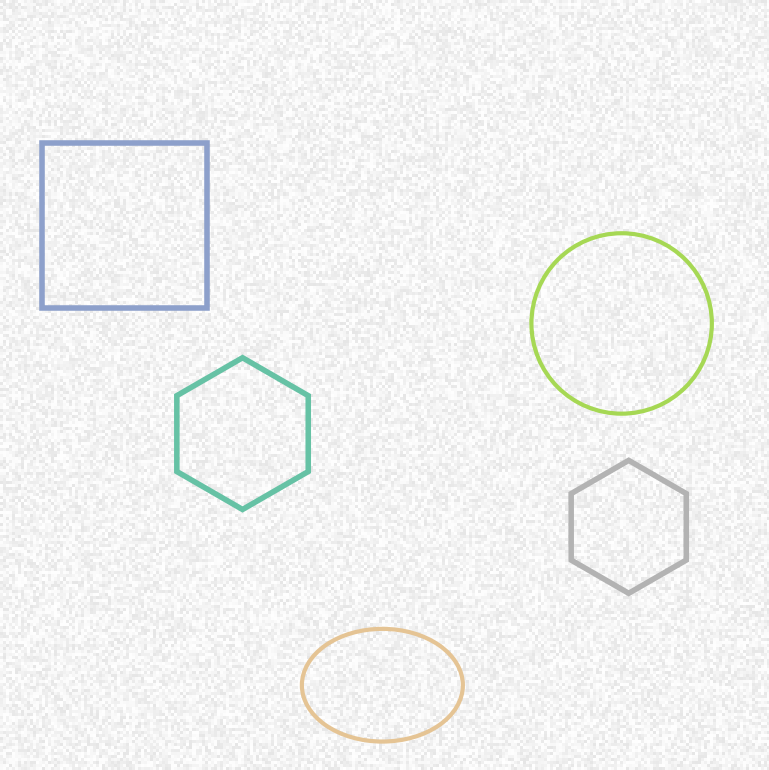[{"shape": "hexagon", "thickness": 2, "radius": 0.49, "center": [0.315, 0.437]}, {"shape": "square", "thickness": 2, "radius": 0.54, "center": [0.161, 0.708]}, {"shape": "circle", "thickness": 1.5, "radius": 0.59, "center": [0.807, 0.58]}, {"shape": "oval", "thickness": 1.5, "radius": 0.52, "center": [0.497, 0.11]}, {"shape": "hexagon", "thickness": 2, "radius": 0.43, "center": [0.817, 0.316]}]